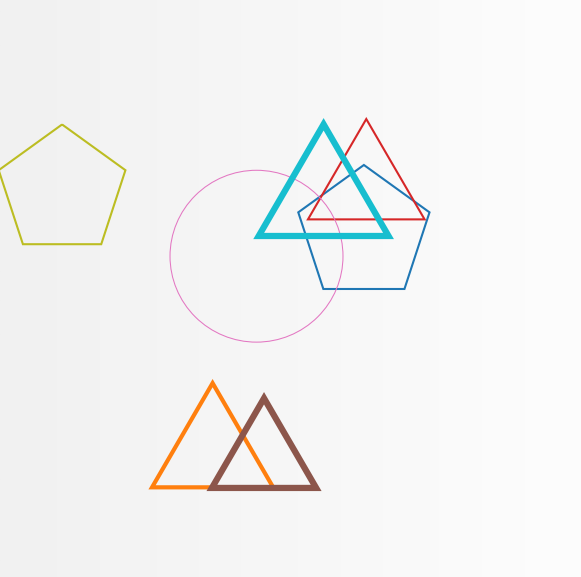[{"shape": "pentagon", "thickness": 1, "radius": 0.59, "center": [0.626, 0.595]}, {"shape": "triangle", "thickness": 2, "radius": 0.6, "center": [0.366, 0.215]}, {"shape": "triangle", "thickness": 1, "radius": 0.58, "center": [0.63, 0.677]}, {"shape": "triangle", "thickness": 3, "radius": 0.52, "center": [0.454, 0.206]}, {"shape": "circle", "thickness": 0.5, "radius": 0.74, "center": [0.441, 0.555]}, {"shape": "pentagon", "thickness": 1, "radius": 0.57, "center": [0.107, 0.669]}, {"shape": "triangle", "thickness": 3, "radius": 0.64, "center": [0.557, 0.655]}]